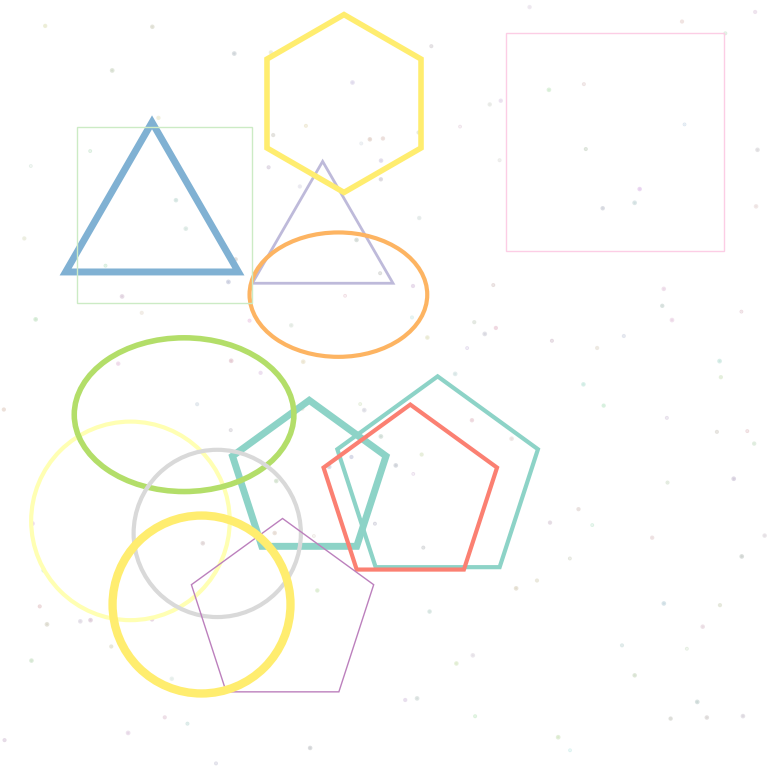[{"shape": "pentagon", "thickness": 1.5, "radius": 0.68, "center": [0.568, 0.374]}, {"shape": "pentagon", "thickness": 2.5, "radius": 0.52, "center": [0.402, 0.375]}, {"shape": "circle", "thickness": 1.5, "radius": 0.64, "center": [0.169, 0.324]}, {"shape": "triangle", "thickness": 1, "radius": 0.53, "center": [0.419, 0.685]}, {"shape": "pentagon", "thickness": 1.5, "radius": 0.59, "center": [0.533, 0.356]}, {"shape": "triangle", "thickness": 2.5, "radius": 0.65, "center": [0.197, 0.712]}, {"shape": "oval", "thickness": 1.5, "radius": 0.58, "center": [0.439, 0.617]}, {"shape": "oval", "thickness": 2, "radius": 0.71, "center": [0.239, 0.461]}, {"shape": "square", "thickness": 0.5, "radius": 0.71, "center": [0.799, 0.815]}, {"shape": "circle", "thickness": 1.5, "radius": 0.54, "center": [0.282, 0.307]}, {"shape": "pentagon", "thickness": 0.5, "radius": 0.62, "center": [0.367, 0.202]}, {"shape": "square", "thickness": 0.5, "radius": 0.57, "center": [0.214, 0.721]}, {"shape": "circle", "thickness": 3, "radius": 0.58, "center": [0.262, 0.215]}, {"shape": "hexagon", "thickness": 2, "radius": 0.58, "center": [0.447, 0.866]}]